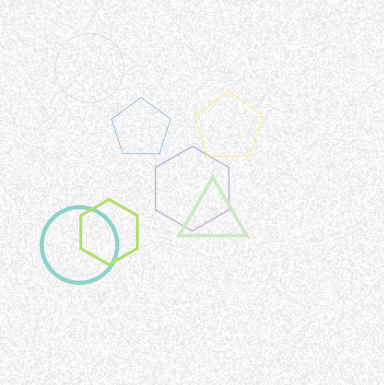[{"shape": "circle", "thickness": 3, "radius": 0.49, "center": [0.207, 0.364]}, {"shape": "hexagon", "thickness": 1, "radius": 0.55, "center": [0.499, 0.51]}, {"shape": "pentagon", "thickness": 0.5, "radius": 0.4, "center": [0.366, 0.666]}, {"shape": "hexagon", "thickness": 2, "radius": 0.42, "center": [0.283, 0.397]}, {"shape": "circle", "thickness": 0.5, "radius": 0.45, "center": [0.233, 0.823]}, {"shape": "triangle", "thickness": 2.5, "radius": 0.51, "center": [0.553, 0.439]}, {"shape": "pentagon", "thickness": 0.5, "radius": 0.47, "center": [0.594, 0.67]}]